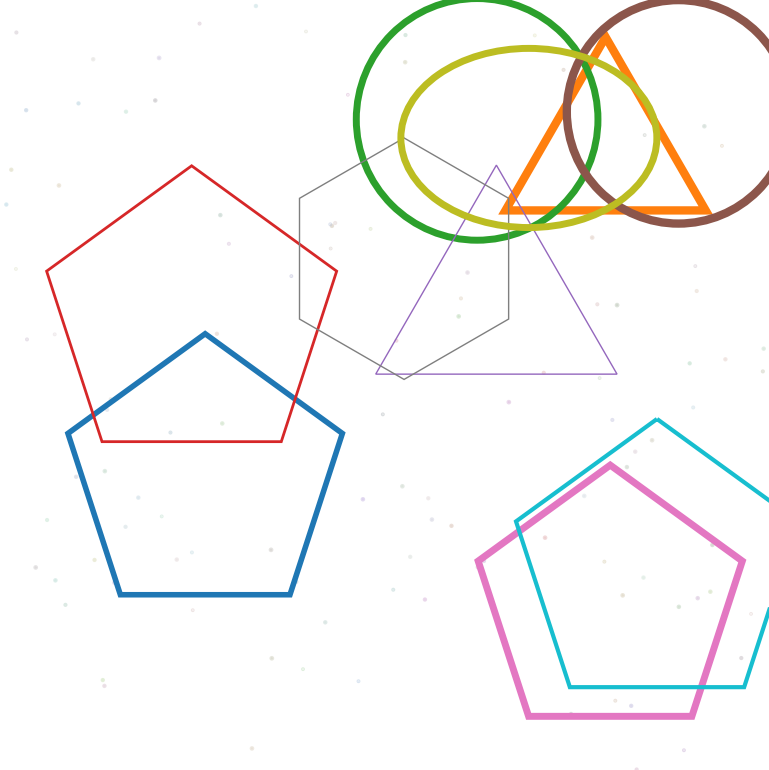[{"shape": "pentagon", "thickness": 2, "radius": 0.94, "center": [0.266, 0.379]}, {"shape": "triangle", "thickness": 3, "radius": 0.75, "center": [0.786, 0.802]}, {"shape": "circle", "thickness": 2.5, "radius": 0.78, "center": [0.62, 0.845]}, {"shape": "pentagon", "thickness": 1, "radius": 0.99, "center": [0.249, 0.587]}, {"shape": "triangle", "thickness": 0.5, "radius": 0.9, "center": [0.645, 0.605]}, {"shape": "circle", "thickness": 3, "radius": 0.73, "center": [0.881, 0.855]}, {"shape": "pentagon", "thickness": 2.5, "radius": 0.9, "center": [0.793, 0.216]}, {"shape": "hexagon", "thickness": 0.5, "radius": 0.78, "center": [0.525, 0.664]}, {"shape": "oval", "thickness": 2.5, "radius": 0.83, "center": [0.687, 0.821]}, {"shape": "pentagon", "thickness": 1.5, "radius": 0.96, "center": [0.853, 0.263]}]